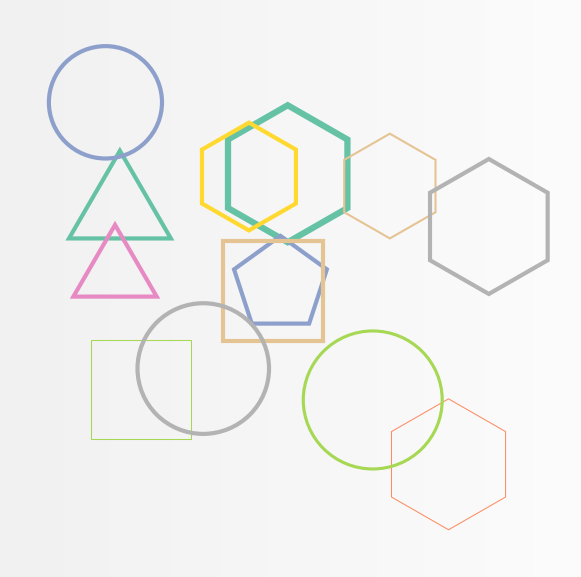[{"shape": "triangle", "thickness": 2, "radius": 0.51, "center": [0.206, 0.637]}, {"shape": "hexagon", "thickness": 3, "radius": 0.59, "center": [0.495, 0.698]}, {"shape": "hexagon", "thickness": 0.5, "radius": 0.57, "center": [0.772, 0.195]}, {"shape": "circle", "thickness": 2, "radius": 0.49, "center": [0.181, 0.822]}, {"shape": "pentagon", "thickness": 2, "radius": 0.42, "center": [0.483, 0.507]}, {"shape": "triangle", "thickness": 2, "radius": 0.41, "center": [0.198, 0.527]}, {"shape": "circle", "thickness": 1.5, "radius": 0.6, "center": [0.641, 0.307]}, {"shape": "square", "thickness": 0.5, "radius": 0.43, "center": [0.243, 0.324]}, {"shape": "hexagon", "thickness": 2, "radius": 0.47, "center": [0.428, 0.693]}, {"shape": "hexagon", "thickness": 1, "radius": 0.45, "center": [0.671, 0.677]}, {"shape": "square", "thickness": 2, "radius": 0.43, "center": [0.47, 0.496]}, {"shape": "circle", "thickness": 2, "radius": 0.57, "center": [0.35, 0.361]}, {"shape": "hexagon", "thickness": 2, "radius": 0.58, "center": [0.841, 0.607]}]